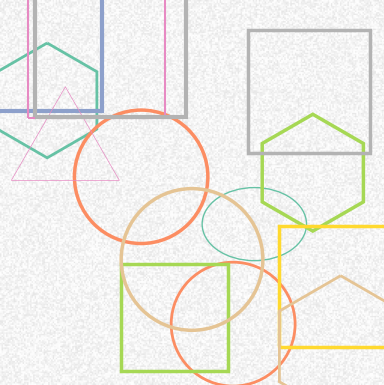[{"shape": "hexagon", "thickness": 2, "radius": 0.75, "center": [0.123, 0.739]}, {"shape": "oval", "thickness": 1, "radius": 0.68, "center": [0.661, 0.418]}, {"shape": "circle", "thickness": 2, "radius": 0.8, "center": [0.606, 0.158]}, {"shape": "circle", "thickness": 2.5, "radius": 0.87, "center": [0.367, 0.541]}, {"shape": "square", "thickness": 3, "radius": 0.82, "center": [0.102, 0.875]}, {"shape": "triangle", "thickness": 0.5, "radius": 0.81, "center": [0.17, 0.612]}, {"shape": "square", "thickness": 1.5, "radius": 0.89, "center": [0.25, 0.871]}, {"shape": "square", "thickness": 2.5, "radius": 0.7, "center": [0.453, 0.175]}, {"shape": "hexagon", "thickness": 2.5, "radius": 0.76, "center": [0.812, 0.551]}, {"shape": "square", "thickness": 2.5, "radius": 0.79, "center": [0.883, 0.256]}, {"shape": "circle", "thickness": 2.5, "radius": 0.92, "center": [0.499, 0.326]}, {"shape": "hexagon", "thickness": 2, "radius": 0.92, "center": [0.885, 0.1]}, {"shape": "square", "thickness": 2.5, "radius": 0.8, "center": [0.803, 0.762]}, {"shape": "square", "thickness": 3, "radius": 0.98, "center": [0.287, 0.892]}]